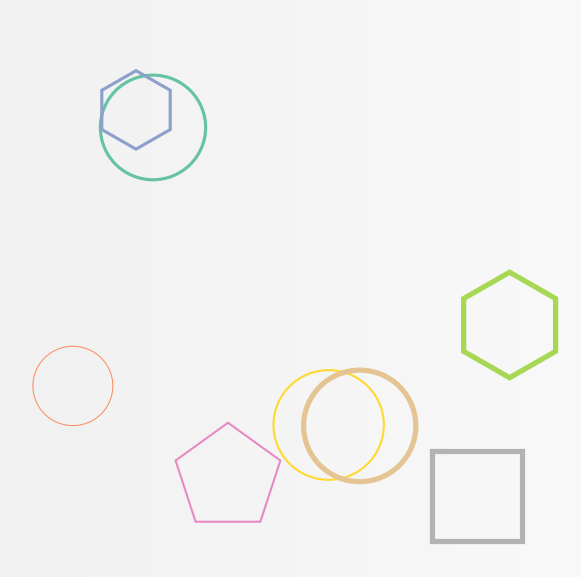[{"shape": "circle", "thickness": 1.5, "radius": 0.45, "center": [0.263, 0.778]}, {"shape": "circle", "thickness": 0.5, "radius": 0.34, "center": [0.125, 0.331]}, {"shape": "hexagon", "thickness": 1.5, "radius": 0.34, "center": [0.234, 0.809]}, {"shape": "pentagon", "thickness": 1, "radius": 0.47, "center": [0.392, 0.172]}, {"shape": "hexagon", "thickness": 2.5, "radius": 0.46, "center": [0.877, 0.436]}, {"shape": "circle", "thickness": 1, "radius": 0.47, "center": [0.565, 0.263]}, {"shape": "circle", "thickness": 2.5, "radius": 0.48, "center": [0.619, 0.262]}, {"shape": "square", "thickness": 2.5, "radius": 0.39, "center": [0.821, 0.14]}]